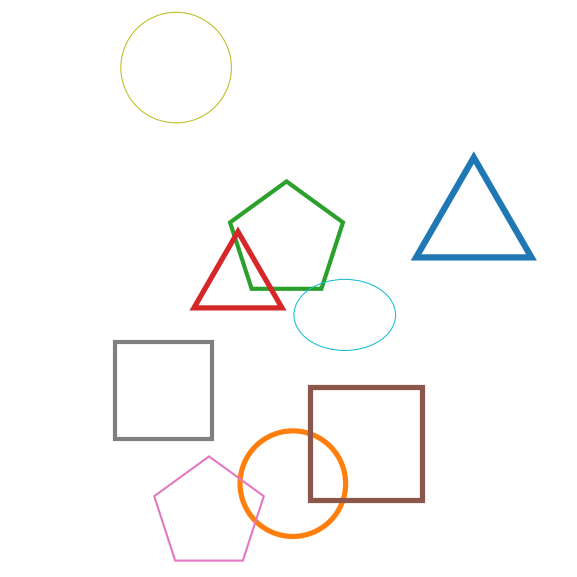[{"shape": "triangle", "thickness": 3, "radius": 0.58, "center": [0.82, 0.611]}, {"shape": "circle", "thickness": 2.5, "radius": 0.46, "center": [0.507, 0.162]}, {"shape": "pentagon", "thickness": 2, "radius": 0.51, "center": [0.496, 0.582]}, {"shape": "triangle", "thickness": 2.5, "radius": 0.44, "center": [0.412, 0.51]}, {"shape": "square", "thickness": 2.5, "radius": 0.49, "center": [0.634, 0.231]}, {"shape": "pentagon", "thickness": 1, "radius": 0.5, "center": [0.362, 0.109]}, {"shape": "square", "thickness": 2, "radius": 0.42, "center": [0.283, 0.324]}, {"shape": "circle", "thickness": 0.5, "radius": 0.48, "center": [0.305, 0.882]}, {"shape": "oval", "thickness": 0.5, "radius": 0.44, "center": [0.597, 0.454]}]